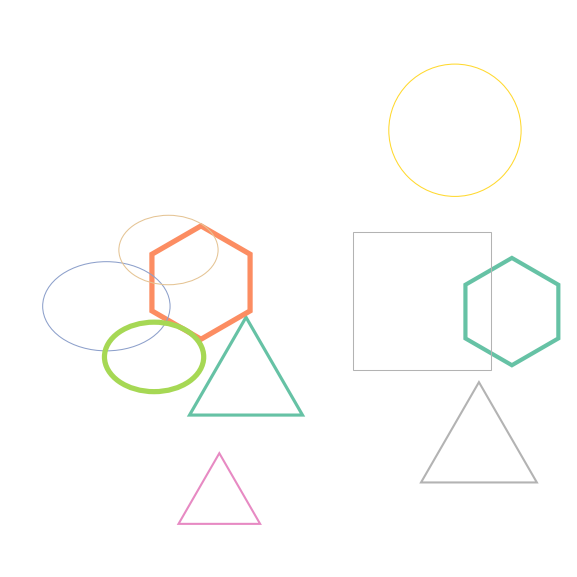[{"shape": "triangle", "thickness": 1.5, "radius": 0.56, "center": [0.426, 0.337]}, {"shape": "hexagon", "thickness": 2, "radius": 0.46, "center": [0.886, 0.46]}, {"shape": "hexagon", "thickness": 2.5, "radius": 0.49, "center": [0.348, 0.51]}, {"shape": "oval", "thickness": 0.5, "radius": 0.55, "center": [0.184, 0.469]}, {"shape": "triangle", "thickness": 1, "radius": 0.41, "center": [0.38, 0.133]}, {"shape": "oval", "thickness": 2.5, "radius": 0.43, "center": [0.267, 0.381]}, {"shape": "circle", "thickness": 0.5, "radius": 0.57, "center": [0.788, 0.774]}, {"shape": "oval", "thickness": 0.5, "radius": 0.43, "center": [0.292, 0.566]}, {"shape": "square", "thickness": 0.5, "radius": 0.6, "center": [0.73, 0.478]}, {"shape": "triangle", "thickness": 1, "radius": 0.58, "center": [0.829, 0.222]}]